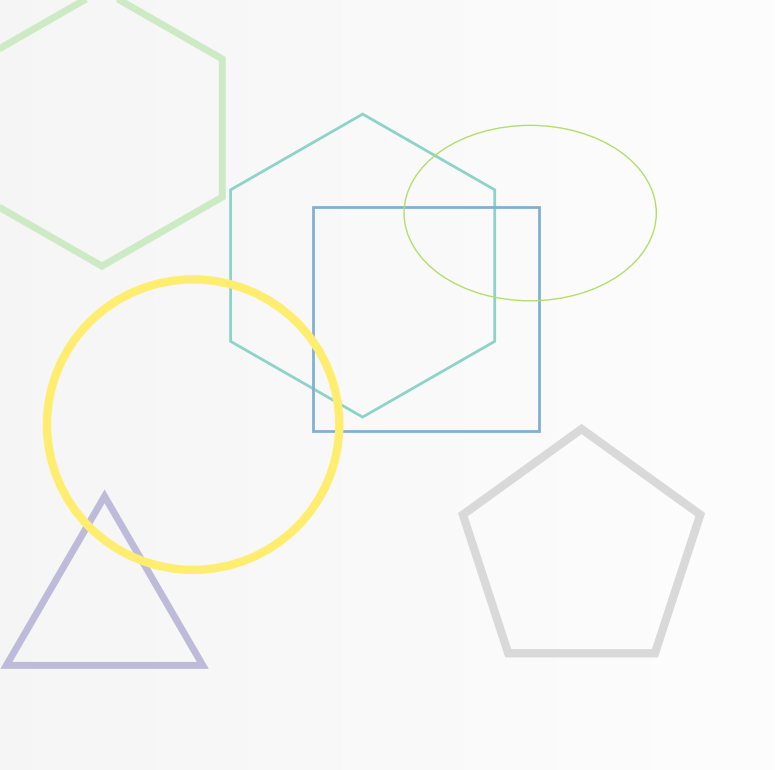[{"shape": "hexagon", "thickness": 1, "radius": 0.98, "center": [0.468, 0.655]}, {"shape": "triangle", "thickness": 2.5, "radius": 0.73, "center": [0.135, 0.209]}, {"shape": "square", "thickness": 1, "radius": 0.73, "center": [0.55, 0.585]}, {"shape": "oval", "thickness": 0.5, "radius": 0.81, "center": [0.684, 0.723]}, {"shape": "pentagon", "thickness": 3, "radius": 0.81, "center": [0.75, 0.282]}, {"shape": "hexagon", "thickness": 2.5, "radius": 0.9, "center": [0.131, 0.834]}, {"shape": "circle", "thickness": 3, "radius": 0.94, "center": [0.249, 0.449]}]